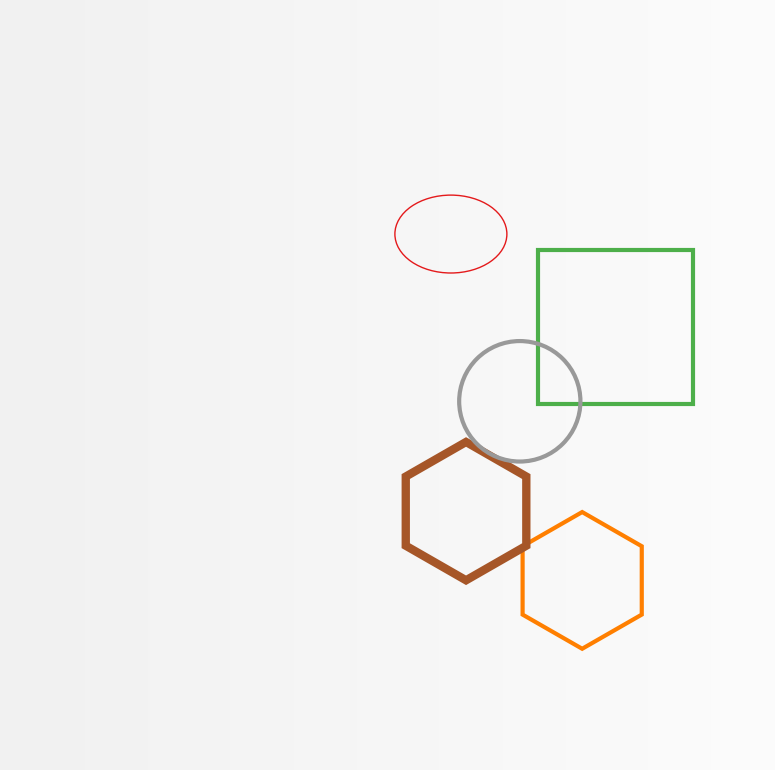[{"shape": "oval", "thickness": 0.5, "radius": 0.36, "center": [0.582, 0.696]}, {"shape": "square", "thickness": 1.5, "radius": 0.5, "center": [0.794, 0.576]}, {"shape": "hexagon", "thickness": 1.5, "radius": 0.44, "center": [0.751, 0.246]}, {"shape": "hexagon", "thickness": 3, "radius": 0.45, "center": [0.601, 0.336]}, {"shape": "circle", "thickness": 1.5, "radius": 0.39, "center": [0.671, 0.479]}]